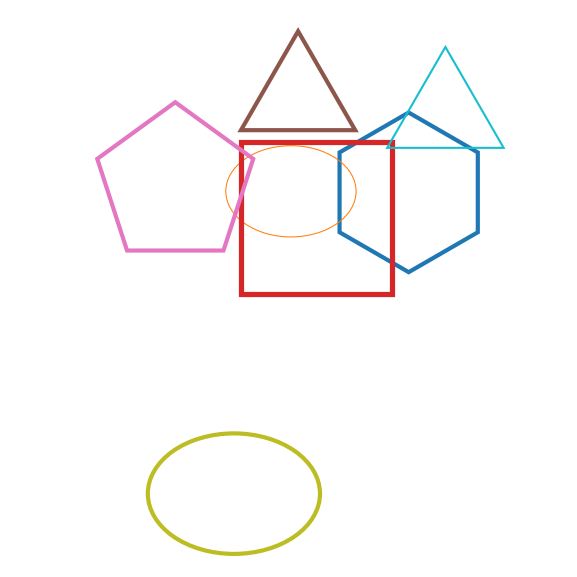[{"shape": "hexagon", "thickness": 2, "radius": 0.69, "center": [0.708, 0.666]}, {"shape": "oval", "thickness": 0.5, "radius": 0.56, "center": [0.504, 0.668]}, {"shape": "square", "thickness": 2.5, "radius": 0.66, "center": [0.548, 0.621]}, {"shape": "triangle", "thickness": 2, "radius": 0.57, "center": [0.516, 0.831]}, {"shape": "pentagon", "thickness": 2, "radius": 0.71, "center": [0.303, 0.68]}, {"shape": "oval", "thickness": 2, "radius": 0.75, "center": [0.405, 0.144]}, {"shape": "triangle", "thickness": 1, "radius": 0.58, "center": [0.771, 0.801]}]